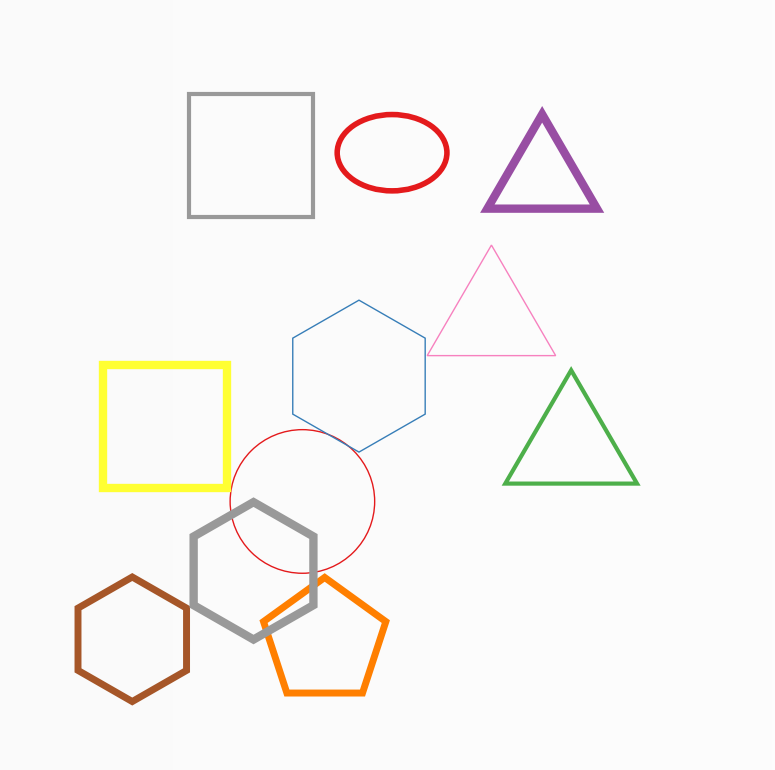[{"shape": "oval", "thickness": 2, "radius": 0.35, "center": [0.506, 0.802]}, {"shape": "circle", "thickness": 0.5, "radius": 0.47, "center": [0.39, 0.349]}, {"shape": "hexagon", "thickness": 0.5, "radius": 0.49, "center": [0.463, 0.512]}, {"shape": "triangle", "thickness": 1.5, "radius": 0.49, "center": [0.737, 0.421]}, {"shape": "triangle", "thickness": 3, "radius": 0.41, "center": [0.7, 0.77]}, {"shape": "pentagon", "thickness": 2.5, "radius": 0.41, "center": [0.419, 0.167]}, {"shape": "square", "thickness": 3, "radius": 0.4, "center": [0.213, 0.447]}, {"shape": "hexagon", "thickness": 2.5, "radius": 0.4, "center": [0.171, 0.17]}, {"shape": "triangle", "thickness": 0.5, "radius": 0.48, "center": [0.634, 0.586]}, {"shape": "square", "thickness": 1.5, "radius": 0.4, "center": [0.324, 0.798]}, {"shape": "hexagon", "thickness": 3, "radius": 0.45, "center": [0.327, 0.259]}]